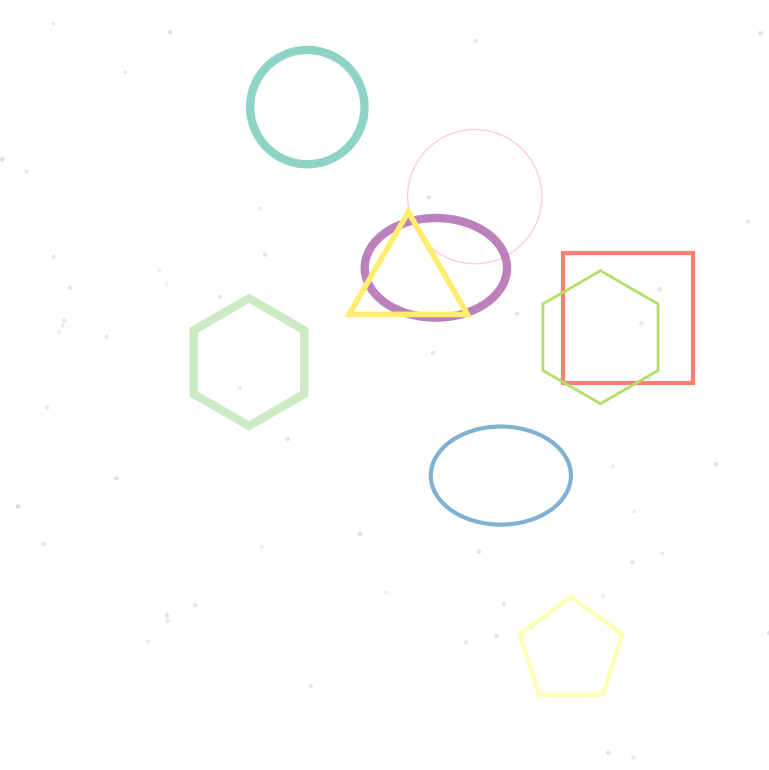[{"shape": "circle", "thickness": 3, "radius": 0.37, "center": [0.399, 0.861]}, {"shape": "pentagon", "thickness": 1.5, "radius": 0.35, "center": [0.742, 0.155]}, {"shape": "square", "thickness": 1.5, "radius": 0.42, "center": [0.816, 0.588]}, {"shape": "oval", "thickness": 1.5, "radius": 0.46, "center": [0.65, 0.382]}, {"shape": "hexagon", "thickness": 1, "radius": 0.43, "center": [0.78, 0.562]}, {"shape": "circle", "thickness": 0.5, "radius": 0.44, "center": [0.617, 0.745]}, {"shape": "oval", "thickness": 3, "radius": 0.46, "center": [0.566, 0.652]}, {"shape": "hexagon", "thickness": 3, "radius": 0.41, "center": [0.323, 0.53]}, {"shape": "triangle", "thickness": 2, "radius": 0.44, "center": [0.53, 0.636]}]